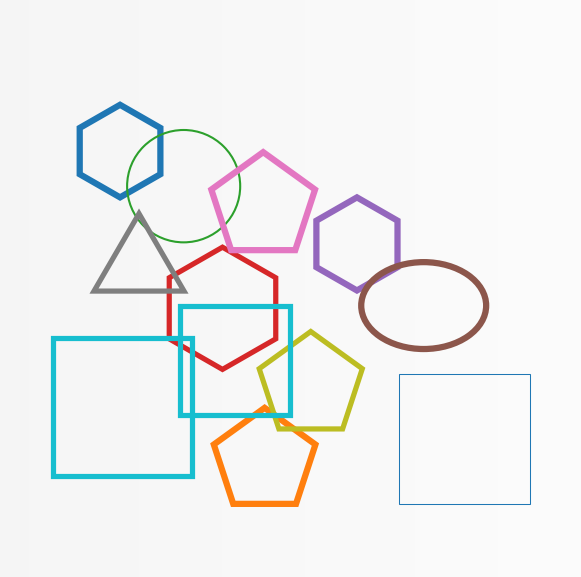[{"shape": "square", "thickness": 0.5, "radius": 0.56, "center": [0.799, 0.239]}, {"shape": "hexagon", "thickness": 3, "radius": 0.4, "center": [0.207, 0.738]}, {"shape": "pentagon", "thickness": 3, "radius": 0.46, "center": [0.455, 0.201]}, {"shape": "circle", "thickness": 1, "radius": 0.49, "center": [0.316, 0.677]}, {"shape": "hexagon", "thickness": 2.5, "radius": 0.53, "center": [0.383, 0.465]}, {"shape": "hexagon", "thickness": 3, "radius": 0.4, "center": [0.614, 0.577]}, {"shape": "oval", "thickness": 3, "radius": 0.54, "center": [0.729, 0.47]}, {"shape": "pentagon", "thickness": 3, "radius": 0.47, "center": [0.453, 0.642]}, {"shape": "triangle", "thickness": 2.5, "radius": 0.45, "center": [0.239, 0.54]}, {"shape": "pentagon", "thickness": 2.5, "radius": 0.47, "center": [0.535, 0.332]}, {"shape": "square", "thickness": 2.5, "radius": 0.47, "center": [0.405, 0.375]}, {"shape": "square", "thickness": 2.5, "radius": 0.6, "center": [0.21, 0.295]}]